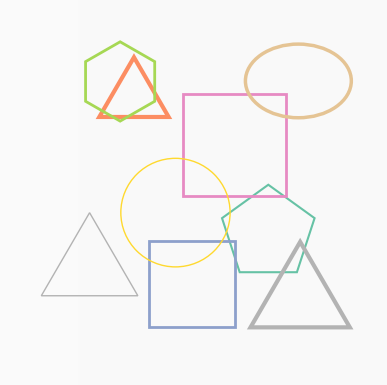[{"shape": "pentagon", "thickness": 1.5, "radius": 0.63, "center": [0.692, 0.395]}, {"shape": "triangle", "thickness": 3, "radius": 0.52, "center": [0.346, 0.748]}, {"shape": "square", "thickness": 2, "radius": 0.56, "center": [0.495, 0.262]}, {"shape": "square", "thickness": 2, "radius": 0.66, "center": [0.606, 0.623]}, {"shape": "hexagon", "thickness": 2, "radius": 0.52, "center": [0.31, 0.788]}, {"shape": "circle", "thickness": 1, "radius": 0.71, "center": [0.453, 0.448]}, {"shape": "oval", "thickness": 2.5, "radius": 0.68, "center": [0.77, 0.79]}, {"shape": "triangle", "thickness": 1, "radius": 0.72, "center": [0.231, 0.304]}, {"shape": "triangle", "thickness": 3, "radius": 0.74, "center": [0.775, 0.224]}]